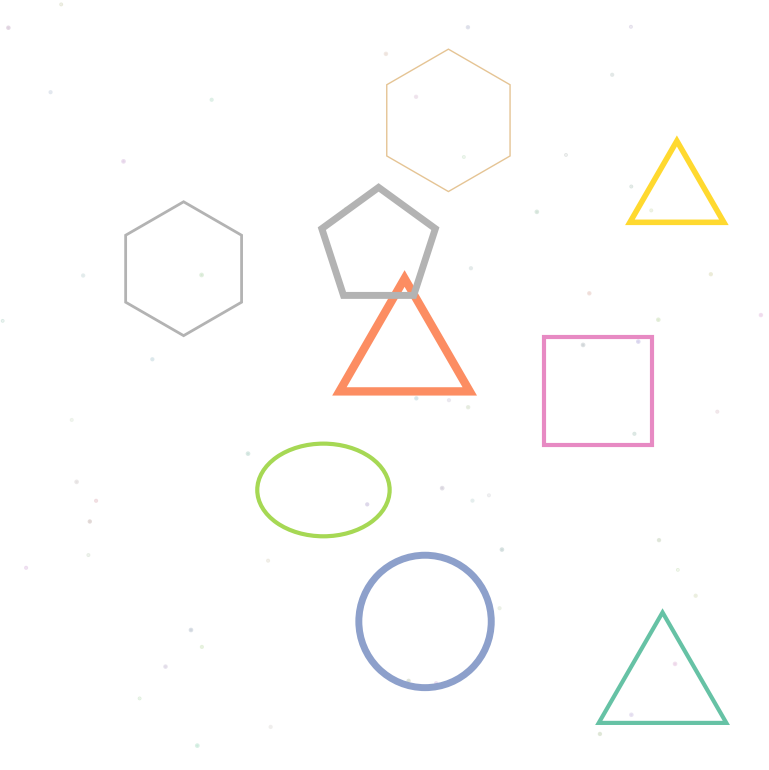[{"shape": "triangle", "thickness": 1.5, "radius": 0.48, "center": [0.86, 0.109]}, {"shape": "triangle", "thickness": 3, "radius": 0.49, "center": [0.525, 0.541]}, {"shape": "circle", "thickness": 2.5, "radius": 0.43, "center": [0.552, 0.193]}, {"shape": "square", "thickness": 1.5, "radius": 0.35, "center": [0.776, 0.493]}, {"shape": "oval", "thickness": 1.5, "radius": 0.43, "center": [0.42, 0.364]}, {"shape": "triangle", "thickness": 2, "radius": 0.35, "center": [0.879, 0.746]}, {"shape": "hexagon", "thickness": 0.5, "radius": 0.46, "center": [0.582, 0.844]}, {"shape": "pentagon", "thickness": 2.5, "radius": 0.39, "center": [0.492, 0.679]}, {"shape": "hexagon", "thickness": 1, "radius": 0.43, "center": [0.238, 0.651]}]